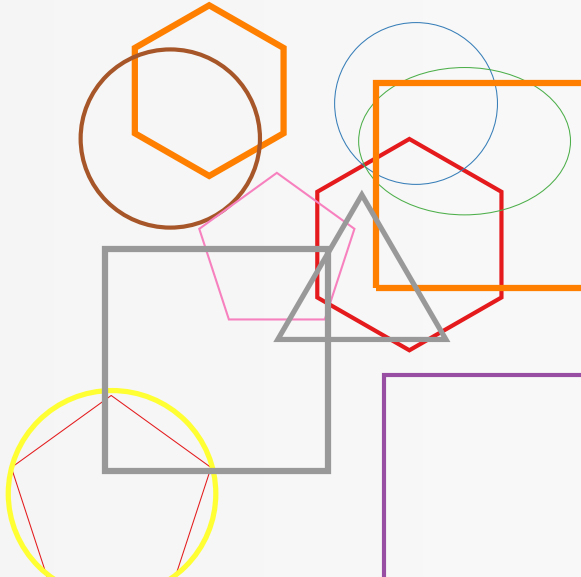[{"shape": "hexagon", "thickness": 2, "radius": 0.91, "center": [0.704, 0.576]}, {"shape": "pentagon", "thickness": 0.5, "radius": 0.9, "center": [0.191, 0.134]}, {"shape": "circle", "thickness": 0.5, "radius": 0.7, "center": [0.716, 0.82]}, {"shape": "oval", "thickness": 0.5, "radius": 0.91, "center": [0.799, 0.755]}, {"shape": "square", "thickness": 2, "radius": 0.94, "center": [0.849, 0.161]}, {"shape": "square", "thickness": 3, "radius": 0.89, "center": [0.825, 0.678]}, {"shape": "hexagon", "thickness": 3, "radius": 0.74, "center": [0.36, 0.842]}, {"shape": "circle", "thickness": 2.5, "radius": 0.89, "center": [0.193, 0.144]}, {"shape": "circle", "thickness": 2, "radius": 0.77, "center": [0.293, 0.759]}, {"shape": "pentagon", "thickness": 1, "radius": 0.7, "center": [0.476, 0.559]}, {"shape": "square", "thickness": 3, "radius": 0.96, "center": [0.373, 0.376]}, {"shape": "triangle", "thickness": 2.5, "radius": 0.83, "center": [0.623, 0.495]}]